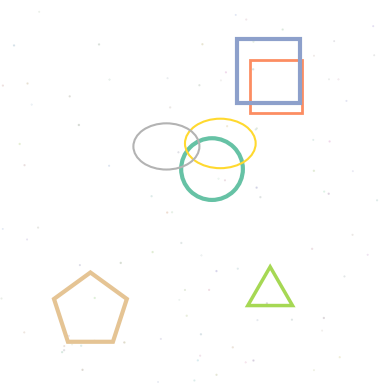[{"shape": "circle", "thickness": 3, "radius": 0.4, "center": [0.551, 0.561]}, {"shape": "square", "thickness": 2, "radius": 0.34, "center": [0.717, 0.775]}, {"shape": "square", "thickness": 3, "radius": 0.41, "center": [0.697, 0.816]}, {"shape": "triangle", "thickness": 2.5, "radius": 0.34, "center": [0.702, 0.24]}, {"shape": "oval", "thickness": 1.5, "radius": 0.46, "center": [0.572, 0.627]}, {"shape": "pentagon", "thickness": 3, "radius": 0.5, "center": [0.235, 0.193]}, {"shape": "oval", "thickness": 1.5, "radius": 0.43, "center": [0.432, 0.62]}]